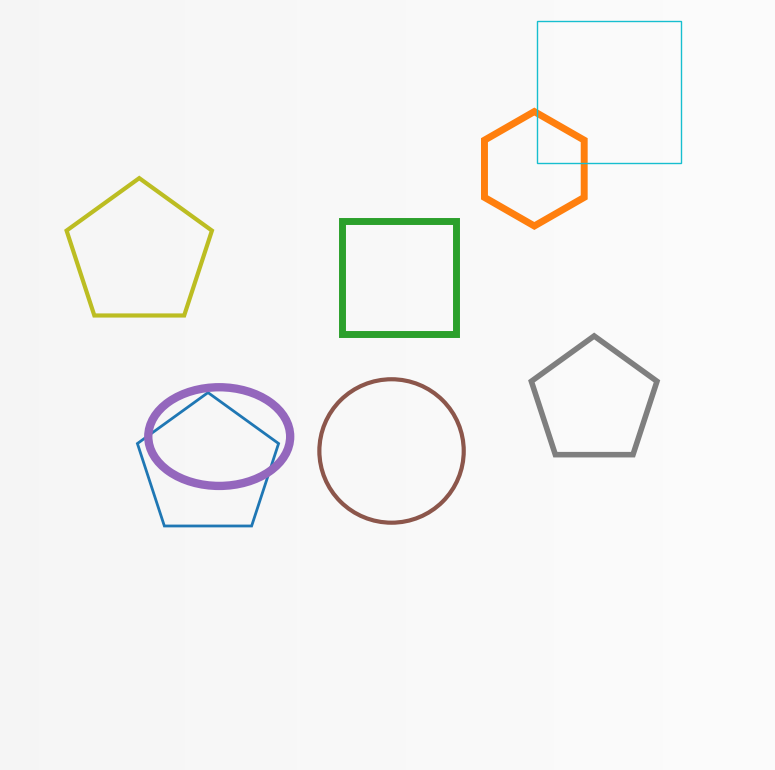[{"shape": "pentagon", "thickness": 1, "radius": 0.48, "center": [0.268, 0.394]}, {"shape": "hexagon", "thickness": 2.5, "radius": 0.37, "center": [0.689, 0.781]}, {"shape": "square", "thickness": 2.5, "radius": 0.37, "center": [0.514, 0.639]}, {"shape": "oval", "thickness": 3, "radius": 0.46, "center": [0.283, 0.433]}, {"shape": "circle", "thickness": 1.5, "radius": 0.47, "center": [0.505, 0.414]}, {"shape": "pentagon", "thickness": 2, "radius": 0.43, "center": [0.767, 0.478]}, {"shape": "pentagon", "thickness": 1.5, "radius": 0.49, "center": [0.18, 0.67]}, {"shape": "square", "thickness": 0.5, "radius": 0.46, "center": [0.786, 0.881]}]